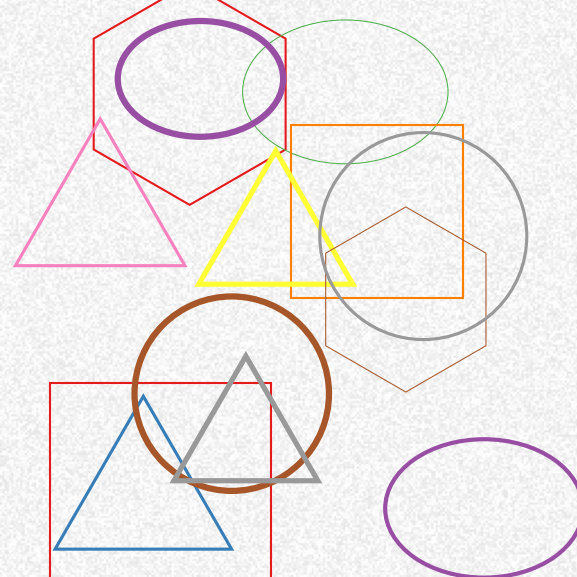[{"shape": "square", "thickness": 1, "radius": 0.95, "center": [0.278, 0.146]}, {"shape": "hexagon", "thickness": 1, "radius": 0.96, "center": [0.328, 0.836]}, {"shape": "triangle", "thickness": 1.5, "radius": 0.88, "center": [0.248, 0.136]}, {"shape": "oval", "thickness": 0.5, "radius": 0.89, "center": [0.598, 0.84]}, {"shape": "oval", "thickness": 2, "radius": 0.86, "center": [0.838, 0.119]}, {"shape": "oval", "thickness": 3, "radius": 0.72, "center": [0.347, 0.863]}, {"shape": "square", "thickness": 1, "radius": 0.75, "center": [0.653, 0.633]}, {"shape": "triangle", "thickness": 2.5, "radius": 0.77, "center": [0.478, 0.584]}, {"shape": "hexagon", "thickness": 0.5, "radius": 0.8, "center": [0.703, 0.481]}, {"shape": "circle", "thickness": 3, "radius": 0.84, "center": [0.401, 0.317]}, {"shape": "triangle", "thickness": 1.5, "radius": 0.85, "center": [0.173, 0.624]}, {"shape": "circle", "thickness": 1.5, "radius": 0.9, "center": [0.733, 0.59]}, {"shape": "triangle", "thickness": 2.5, "radius": 0.72, "center": [0.426, 0.239]}]